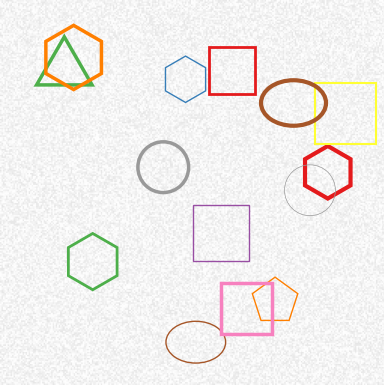[{"shape": "square", "thickness": 2, "radius": 0.3, "center": [0.602, 0.817]}, {"shape": "hexagon", "thickness": 3, "radius": 0.34, "center": [0.851, 0.553]}, {"shape": "hexagon", "thickness": 1, "radius": 0.3, "center": [0.482, 0.794]}, {"shape": "hexagon", "thickness": 2, "radius": 0.37, "center": [0.241, 0.321]}, {"shape": "triangle", "thickness": 2.5, "radius": 0.42, "center": [0.167, 0.821]}, {"shape": "square", "thickness": 1, "radius": 0.36, "center": [0.573, 0.395]}, {"shape": "pentagon", "thickness": 1, "radius": 0.31, "center": [0.714, 0.218]}, {"shape": "hexagon", "thickness": 2.5, "radius": 0.42, "center": [0.191, 0.851]}, {"shape": "square", "thickness": 1.5, "radius": 0.39, "center": [0.898, 0.705]}, {"shape": "oval", "thickness": 1, "radius": 0.39, "center": [0.509, 0.111]}, {"shape": "oval", "thickness": 3, "radius": 0.42, "center": [0.762, 0.732]}, {"shape": "square", "thickness": 2.5, "radius": 0.33, "center": [0.641, 0.199]}, {"shape": "circle", "thickness": 2.5, "radius": 0.33, "center": [0.424, 0.566]}, {"shape": "circle", "thickness": 0.5, "radius": 0.33, "center": [0.805, 0.506]}]